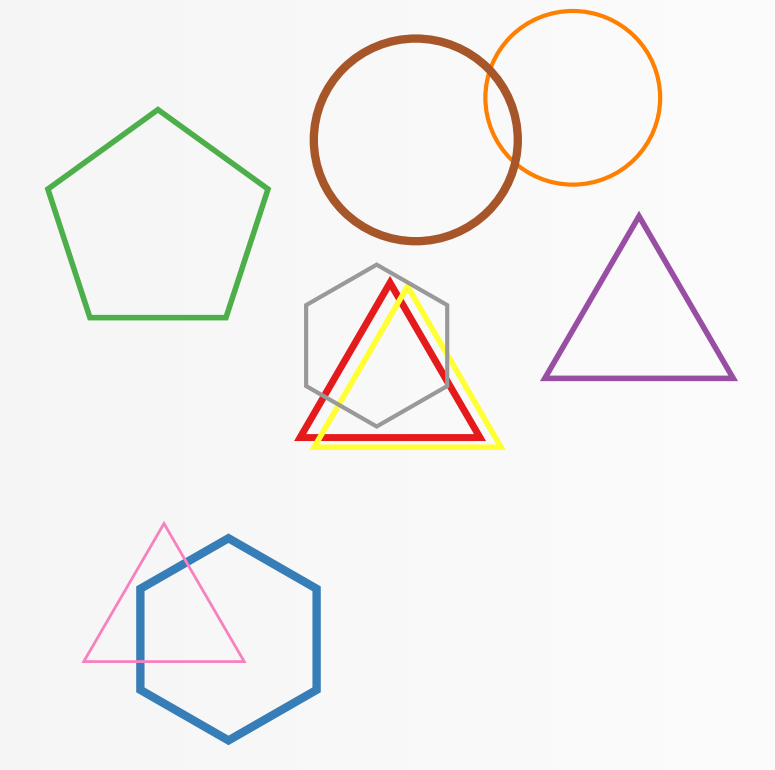[{"shape": "triangle", "thickness": 2.5, "radius": 0.67, "center": [0.503, 0.499]}, {"shape": "hexagon", "thickness": 3, "radius": 0.66, "center": [0.295, 0.17]}, {"shape": "pentagon", "thickness": 2, "radius": 0.75, "center": [0.204, 0.708]}, {"shape": "triangle", "thickness": 2, "radius": 0.7, "center": [0.825, 0.579]}, {"shape": "circle", "thickness": 1.5, "radius": 0.56, "center": [0.739, 0.873]}, {"shape": "triangle", "thickness": 2, "radius": 0.7, "center": [0.526, 0.489]}, {"shape": "circle", "thickness": 3, "radius": 0.66, "center": [0.537, 0.818]}, {"shape": "triangle", "thickness": 1, "radius": 0.6, "center": [0.212, 0.201]}, {"shape": "hexagon", "thickness": 1.5, "radius": 0.53, "center": [0.486, 0.551]}]